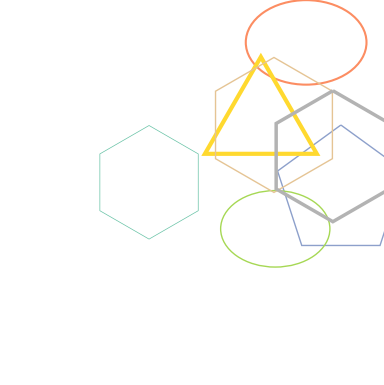[{"shape": "hexagon", "thickness": 0.5, "radius": 0.74, "center": [0.387, 0.526]}, {"shape": "oval", "thickness": 1.5, "radius": 0.78, "center": [0.795, 0.89]}, {"shape": "pentagon", "thickness": 1, "radius": 0.86, "center": [0.885, 0.502]}, {"shape": "oval", "thickness": 1, "radius": 0.71, "center": [0.715, 0.406]}, {"shape": "triangle", "thickness": 3, "radius": 0.84, "center": [0.678, 0.684]}, {"shape": "hexagon", "thickness": 1, "radius": 0.88, "center": [0.712, 0.675]}, {"shape": "hexagon", "thickness": 2.5, "radius": 0.85, "center": [0.865, 0.594]}]